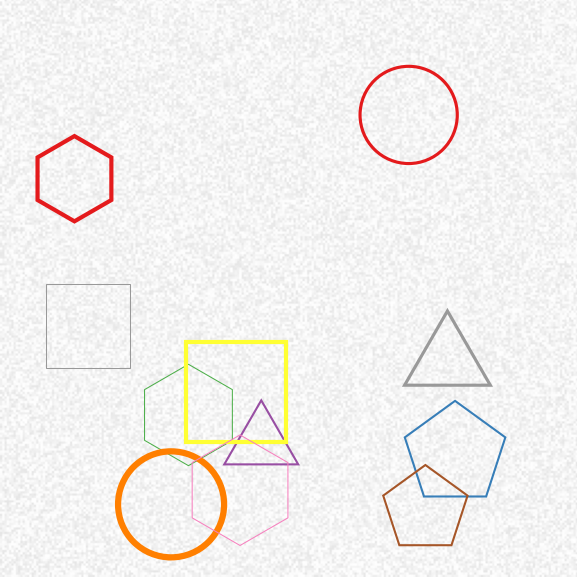[{"shape": "hexagon", "thickness": 2, "radius": 0.37, "center": [0.129, 0.69]}, {"shape": "circle", "thickness": 1.5, "radius": 0.42, "center": [0.708, 0.8]}, {"shape": "pentagon", "thickness": 1, "radius": 0.46, "center": [0.788, 0.213]}, {"shape": "hexagon", "thickness": 0.5, "radius": 0.44, "center": [0.326, 0.281]}, {"shape": "triangle", "thickness": 1, "radius": 0.37, "center": [0.452, 0.232]}, {"shape": "circle", "thickness": 3, "radius": 0.46, "center": [0.296, 0.126]}, {"shape": "square", "thickness": 2, "radius": 0.43, "center": [0.409, 0.32]}, {"shape": "pentagon", "thickness": 1, "radius": 0.38, "center": [0.737, 0.117]}, {"shape": "hexagon", "thickness": 0.5, "radius": 0.48, "center": [0.416, 0.15]}, {"shape": "triangle", "thickness": 1.5, "radius": 0.43, "center": [0.775, 0.375]}, {"shape": "square", "thickness": 0.5, "radius": 0.36, "center": [0.153, 0.435]}]